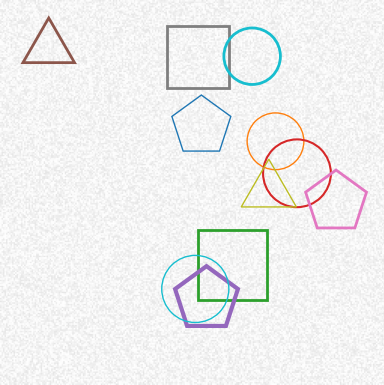[{"shape": "pentagon", "thickness": 1, "radius": 0.4, "center": [0.523, 0.673]}, {"shape": "circle", "thickness": 1, "radius": 0.37, "center": [0.716, 0.633]}, {"shape": "square", "thickness": 2, "radius": 0.45, "center": [0.604, 0.312]}, {"shape": "circle", "thickness": 1.5, "radius": 0.44, "center": [0.771, 0.55]}, {"shape": "pentagon", "thickness": 3, "radius": 0.43, "center": [0.536, 0.223]}, {"shape": "triangle", "thickness": 2, "radius": 0.39, "center": [0.127, 0.876]}, {"shape": "pentagon", "thickness": 2, "radius": 0.42, "center": [0.873, 0.475]}, {"shape": "square", "thickness": 2, "radius": 0.4, "center": [0.514, 0.852]}, {"shape": "triangle", "thickness": 1, "radius": 0.41, "center": [0.698, 0.504]}, {"shape": "circle", "thickness": 1, "radius": 0.44, "center": [0.507, 0.25]}, {"shape": "circle", "thickness": 2, "radius": 0.37, "center": [0.655, 0.854]}]